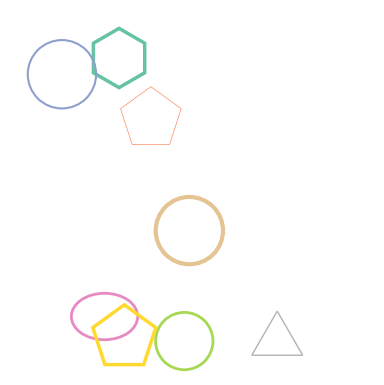[{"shape": "hexagon", "thickness": 2.5, "radius": 0.38, "center": [0.309, 0.849]}, {"shape": "pentagon", "thickness": 0.5, "radius": 0.41, "center": [0.392, 0.692]}, {"shape": "circle", "thickness": 1.5, "radius": 0.44, "center": [0.161, 0.807]}, {"shape": "oval", "thickness": 2, "radius": 0.43, "center": [0.271, 0.178]}, {"shape": "circle", "thickness": 2, "radius": 0.37, "center": [0.479, 0.114]}, {"shape": "pentagon", "thickness": 2.5, "radius": 0.43, "center": [0.323, 0.123]}, {"shape": "circle", "thickness": 3, "radius": 0.44, "center": [0.492, 0.401]}, {"shape": "triangle", "thickness": 1, "radius": 0.38, "center": [0.72, 0.115]}]